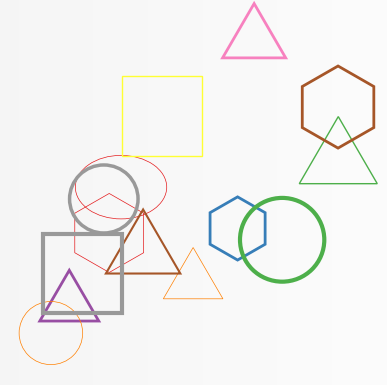[{"shape": "hexagon", "thickness": 0.5, "radius": 0.51, "center": [0.282, 0.395]}, {"shape": "oval", "thickness": 0.5, "radius": 0.59, "center": [0.312, 0.514]}, {"shape": "hexagon", "thickness": 2, "radius": 0.41, "center": [0.613, 0.407]}, {"shape": "triangle", "thickness": 1, "radius": 0.58, "center": [0.873, 0.581]}, {"shape": "circle", "thickness": 3, "radius": 0.54, "center": [0.728, 0.377]}, {"shape": "triangle", "thickness": 2, "radius": 0.44, "center": [0.179, 0.21]}, {"shape": "circle", "thickness": 0.5, "radius": 0.41, "center": [0.131, 0.135]}, {"shape": "triangle", "thickness": 0.5, "radius": 0.44, "center": [0.498, 0.268]}, {"shape": "square", "thickness": 1, "radius": 0.51, "center": [0.418, 0.699]}, {"shape": "hexagon", "thickness": 2, "radius": 0.53, "center": [0.872, 0.722]}, {"shape": "triangle", "thickness": 1.5, "radius": 0.55, "center": [0.369, 0.345]}, {"shape": "triangle", "thickness": 2, "radius": 0.47, "center": [0.656, 0.897]}, {"shape": "square", "thickness": 3, "radius": 0.51, "center": [0.213, 0.29]}, {"shape": "circle", "thickness": 2.5, "radius": 0.44, "center": [0.268, 0.483]}]